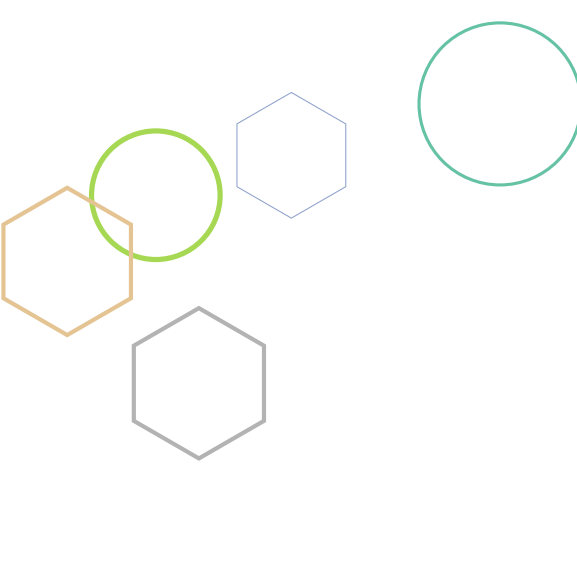[{"shape": "circle", "thickness": 1.5, "radius": 0.7, "center": [0.866, 0.819]}, {"shape": "hexagon", "thickness": 0.5, "radius": 0.54, "center": [0.505, 0.73]}, {"shape": "circle", "thickness": 2.5, "radius": 0.56, "center": [0.27, 0.661]}, {"shape": "hexagon", "thickness": 2, "radius": 0.64, "center": [0.116, 0.546]}, {"shape": "hexagon", "thickness": 2, "radius": 0.65, "center": [0.344, 0.335]}]